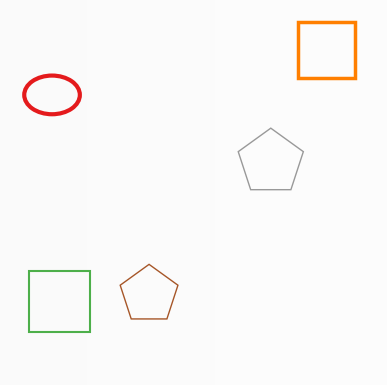[{"shape": "oval", "thickness": 3, "radius": 0.36, "center": [0.134, 0.753]}, {"shape": "square", "thickness": 1.5, "radius": 0.39, "center": [0.155, 0.216]}, {"shape": "square", "thickness": 2.5, "radius": 0.37, "center": [0.842, 0.87]}, {"shape": "pentagon", "thickness": 1, "radius": 0.39, "center": [0.385, 0.235]}, {"shape": "pentagon", "thickness": 1, "radius": 0.44, "center": [0.699, 0.579]}]